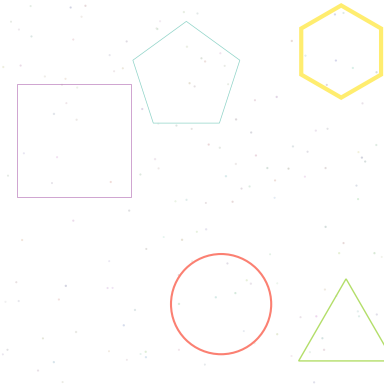[{"shape": "pentagon", "thickness": 0.5, "radius": 0.73, "center": [0.484, 0.798]}, {"shape": "circle", "thickness": 1.5, "radius": 0.65, "center": [0.574, 0.21]}, {"shape": "triangle", "thickness": 1, "radius": 0.71, "center": [0.899, 0.134]}, {"shape": "square", "thickness": 0.5, "radius": 0.74, "center": [0.192, 0.635]}, {"shape": "hexagon", "thickness": 3, "radius": 0.6, "center": [0.886, 0.866]}]